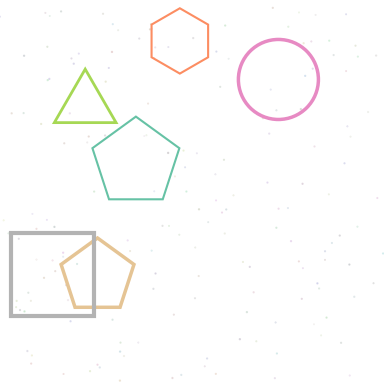[{"shape": "pentagon", "thickness": 1.5, "radius": 0.59, "center": [0.353, 0.578]}, {"shape": "hexagon", "thickness": 1.5, "radius": 0.42, "center": [0.467, 0.894]}, {"shape": "circle", "thickness": 2.5, "radius": 0.52, "center": [0.723, 0.794]}, {"shape": "triangle", "thickness": 2, "radius": 0.46, "center": [0.221, 0.728]}, {"shape": "pentagon", "thickness": 2.5, "radius": 0.5, "center": [0.253, 0.282]}, {"shape": "square", "thickness": 3, "radius": 0.54, "center": [0.136, 0.286]}]